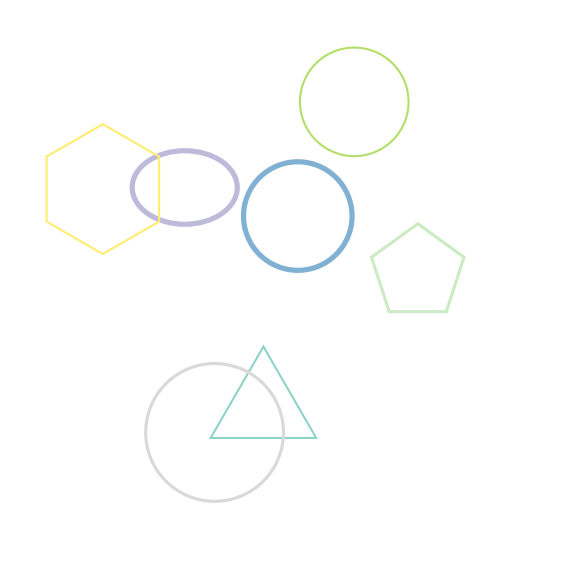[{"shape": "triangle", "thickness": 1, "radius": 0.53, "center": [0.456, 0.294]}, {"shape": "oval", "thickness": 2.5, "radius": 0.45, "center": [0.32, 0.674]}, {"shape": "circle", "thickness": 2.5, "radius": 0.47, "center": [0.516, 0.625]}, {"shape": "circle", "thickness": 1, "radius": 0.47, "center": [0.613, 0.823]}, {"shape": "circle", "thickness": 1.5, "radius": 0.6, "center": [0.372, 0.25]}, {"shape": "pentagon", "thickness": 1.5, "radius": 0.42, "center": [0.723, 0.528]}, {"shape": "hexagon", "thickness": 1, "radius": 0.56, "center": [0.178, 0.672]}]